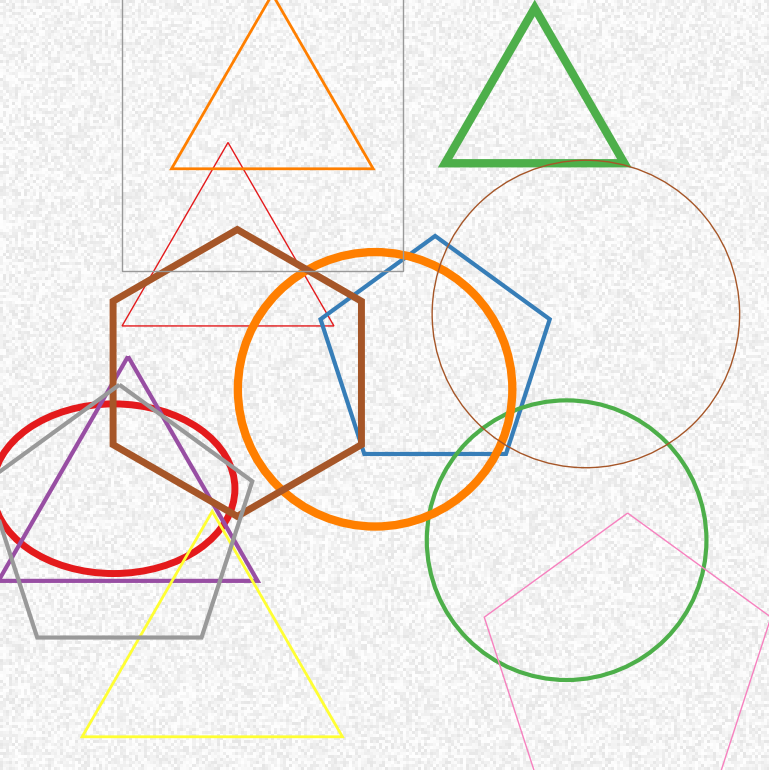[{"shape": "oval", "thickness": 2.5, "radius": 0.79, "center": [0.148, 0.365]}, {"shape": "triangle", "thickness": 0.5, "radius": 0.79, "center": [0.296, 0.656]}, {"shape": "pentagon", "thickness": 1.5, "radius": 0.78, "center": [0.565, 0.537]}, {"shape": "triangle", "thickness": 3, "radius": 0.67, "center": [0.694, 0.855]}, {"shape": "circle", "thickness": 1.5, "radius": 0.91, "center": [0.736, 0.298]}, {"shape": "triangle", "thickness": 1.5, "radius": 0.97, "center": [0.166, 0.343]}, {"shape": "triangle", "thickness": 1, "radius": 0.76, "center": [0.354, 0.856]}, {"shape": "circle", "thickness": 3, "radius": 0.89, "center": [0.487, 0.494]}, {"shape": "triangle", "thickness": 1, "radius": 0.98, "center": [0.276, 0.141]}, {"shape": "circle", "thickness": 0.5, "radius": 1.0, "center": [0.761, 0.592]}, {"shape": "hexagon", "thickness": 2.5, "radius": 0.93, "center": [0.308, 0.516]}, {"shape": "pentagon", "thickness": 0.5, "radius": 0.98, "center": [0.815, 0.138]}, {"shape": "pentagon", "thickness": 1.5, "radius": 0.91, "center": [0.155, 0.319]}, {"shape": "square", "thickness": 0.5, "radius": 0.91, "center": [0.341, 0.83]}]